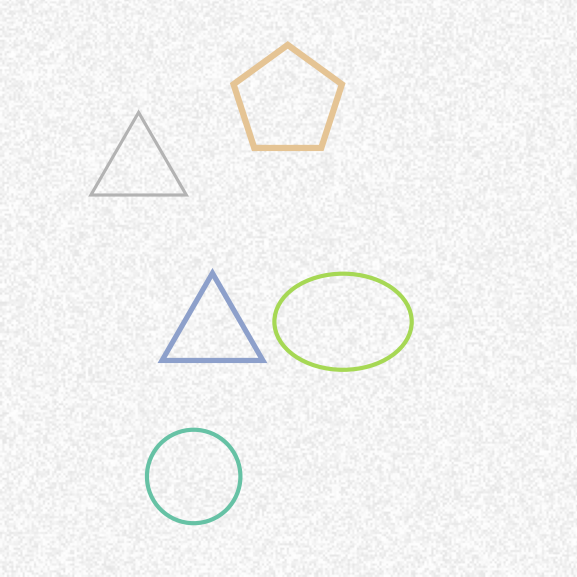[{"shape": "circle", "thickness": 2, "radius": 0.4, "center": [0.335, 0.174]}, {"shape": "triangle", "thickness": 2.5, "radius": 0.5, "center": [0.368, 0.425]}, {"shape": "oval", "thickness": 2, "radius": 0.59, "center": [0.594, 0.442]}, {"shape": "pentagon", "thickness": 3, "radius": 0.49, "center": [0.498, 0.823]}, {"shape": "triangle", "thickness": 1.5, "radius": 0.48, "center": [0.24, 0.709]}]